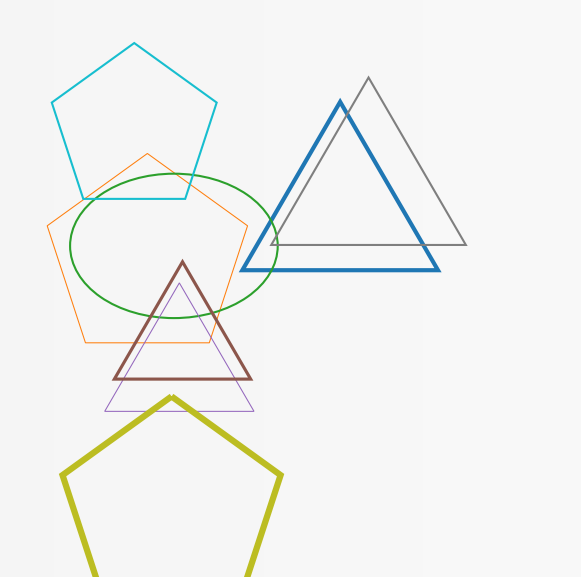[{"shape": "triangle", "thickness": 2, "radius": 0.97, "center": [0.585, 0.628]}, {"shape": "pentagon", "thickness": 0.5, "radius": 0.91, "center": [0.254, 0.552]}, {"shape": "oval", "thickness": 1, "radius": 0.89, "center": [0.299, 0.573]}, {"shape": "triangle", "thickness": 0.5, "radius": 0.74, "center": [0.309, 0.361]}, {"shape": "triangle", "thickness": 1.5, "radius": 0.68, "center": [0.314, 0.41]}, {"shape": "triangle", "thickness": 1, "radius": 0.97, "center": [0.634, 0.672]}, {"shape": "pentagon", "thickness": 3, "radius": 0.99, "center": [0.295, 0.115]}, {"shape": "pentagon", "thickness": 1, "radius": 0.75, "center": [0.231, 0.775]}]